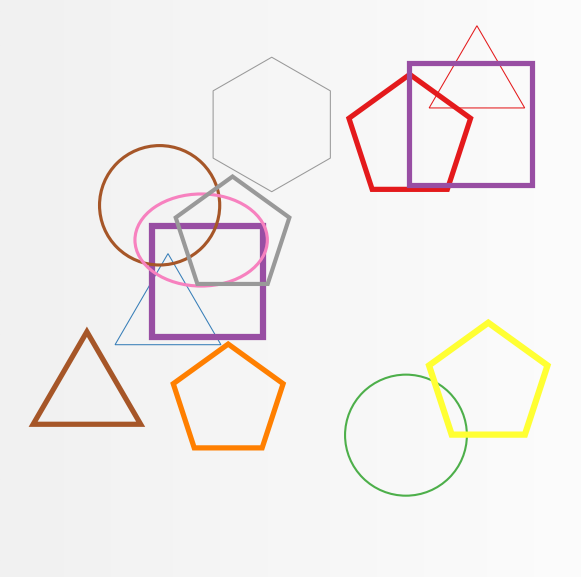[{"shape": "pentagon", "thickness": 2.5, "radius": 0.55, "center": [0.705, 0.76]}, {"shape": "triangle", "thickness": 0.5, "radius": 0.47, "center": [0.821, 0.86]}, {"shape": "triangle", "thickness": 0.5, "radius": 0.53, "center": [0.289, 0.455]}, {"shape": "circle", "thickness": 1, "radius": 0.52, "center": [0.698, 0.246]}, {"shape": "square", "thickness": 2.5, "radius": 0.53, "center": [0.81, 0.784]}, {"shape": "square", "thickness": 3, "radius": 0.48, "center": [0.358, 0.512]}, {"shape": "pentagon", "thickness": 2.5, "radius": 0.5, "center": [0.393, 0.304]}, {"shape": "pentagon", "thickness": 3, "radius": 0.54, "center": [0.84, 0.333]}, {"shape": "circle", "thickness": 1.5, "radius": 0.52, "center": [0.275, 0.644]}, {"shape": "triangle", "thickness": 2.5, "radius": 0.53, "center": [0.15, 0.318]}, {"shape": "oval", "thickness": 1.5, "radius": 0.57, "center": [0.346, 0.584]}, {"shape": "hexagon", "thickness": 0.5, "radius": 0.58, "center": [0.467, 0.784]}, {"shape": "pentagon", "thickness": 2, "radius": 0.51, "center": [0.4, 0.591]}]